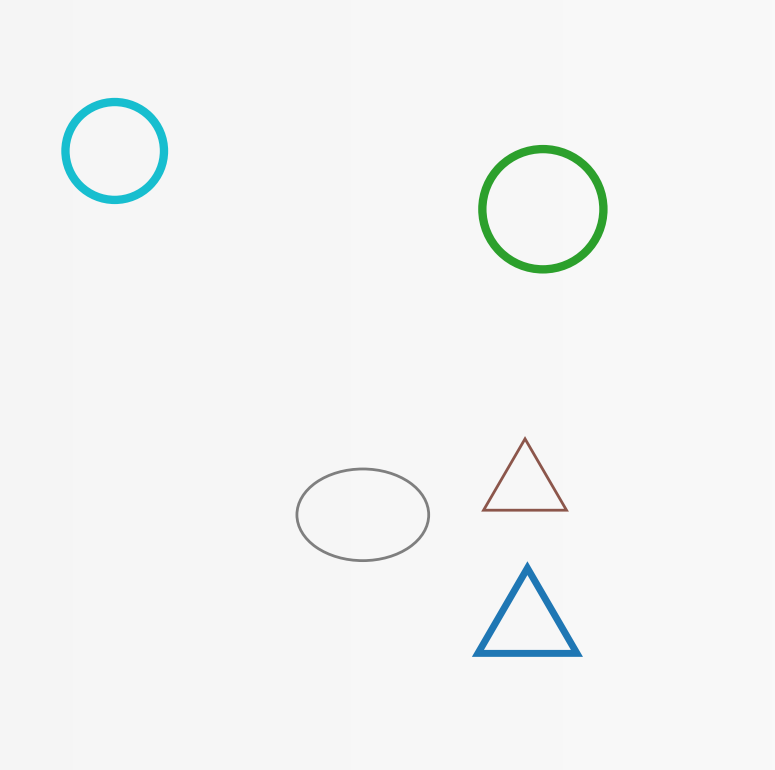[{"shape": "triangle", "thickness": 2.5, "radius": 0.37, "center": [0.681, 0.188]}, {"shape": "circle", "thickness": 3, "radius": 0.39, "center": [0.701, 0.728]}, {"shape": "triangle", "thickness": 1, "radius": 0.31, "center": [0.677, 0.368]}, {"shape": "oval", "thickness": 1, "radius": 0.43, "center": [0.468, 0.331]}, {"shape": "circle", "thickness": 3, "radius": 0.32, "center": [0.148, 0.804]}]